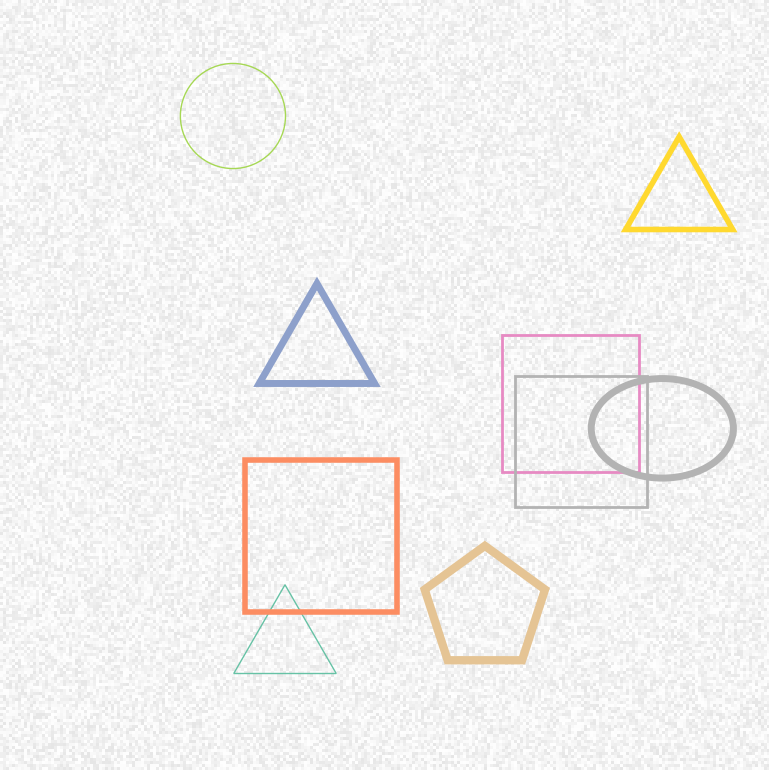[{"shape": "triangle", "thickness": 0.5, "radius": 0.38, "center": [0.37, 0.164]}, {"shape": "square", "thickness": 2, "radius": 0.49, "center": [0.417, 0.304]}, {"shape": "triangle", "thickness": 2.5, "radius": 0.43, "center": [0.412, 0.545]}, {"shape": "square", "thickness": 1, "radius": 0.44, "center": [0.741, 0.476]}, {"shape": "circle", "thickness": 0.5, "radius": 0.34, "center": [0.303, 0.849]}, {"shape": "triangle", "thickness": 2, "radius": 0.4, "center": [0.882, 0.742]}, {"shape": "pentagon", "thickness": 3, "radius": 0.41, "center": [0.63, 0.209]}, {"shape": "oval", "thickness": 2.5, "radius": 0.46, "center": [0.86, 0.444]}, {"shape": "square", "thickness": 1, "radius": 0.43, "center": [0.754, 0.426]}]